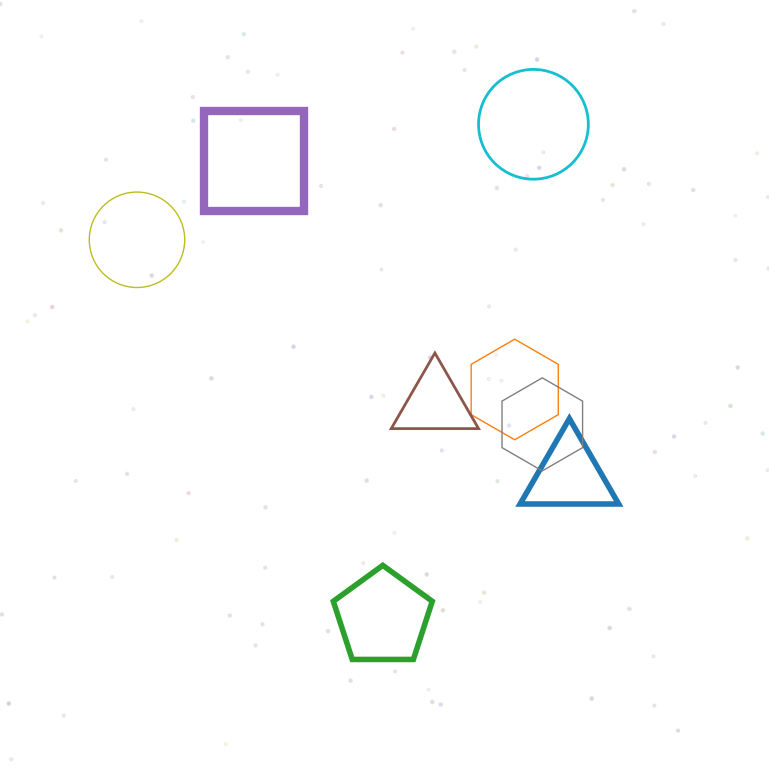[{"shape": "triangle", "thickness": 2, "radius": 0.37, "center": [0.739, 0.382]}, {"shape": "hexagon", "thickness": 0.5, "radius": 0.33, "center": [0.668, 0.494]}, {"shape": "pentagon", "thickness": 2, "radius": 0.34, "center": [0.497, 0.198]}, {"shape": "square", "thickness": 3, "radius": 0.32, "center": [0.33, 0.791]}, {"shape": "triangle", "thickness": 1, "radius": 0.33, "center": [0.565, 0.476]}, {"shape": "hexagon", "thickness": 0.5, "radius": 0.3, "center": [0.704, 0.449]}, {"shape": "circle", "thickness": 0.5, "radius": 0.31, "center": [0.178, 0.689]}, {"shape": "circle", "thickness": 1, "radius": 0.36, "center": [0.693, 0.839]}]